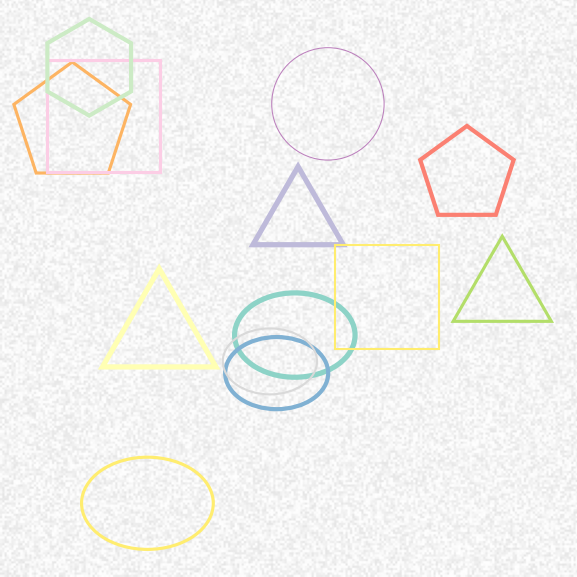[{"shape": "oval", "thickness": 2.5, "radius": 0.52, "center": [0.511, 0.419]}, {"shape": "triangle", "thickness": 2.5, "radius": 0.57, "center": [0.276, 0.421]}, {"shape": "triangle", "thickness": 2.5, "radius": 0.45, "center": [0.516, 0.621]}, {"shape": "pentagon", "thickness": 2, "radius": 0.43, "center": [0.809, 0.696]}, {"shape": "oval", "thickness": 2, "radius": 0.45, "center": [0.479, 0.353]}, {"shape": "pentagon", "thickness": 1.5, "radius": 0.53, "center": [0.125, 0.785]}, {"shape": "triangle", "thickness": 1.5, "radius": 0.49, "center": [0.87, 0.492]}, {"shape": "square", "thickness": 1.5, "radius": 0.49, "center": [0.179, 0.798]}, {"shape": "oval", "thickness": 1, "radius": 0.41, "center": [0.467, 0.373]}, {"shape": "circle", "thickness": 0.5, "radius": 0.49, "center": [0.568, 0.819]}, {"shape": "hexagon", "thickness": 2, "radius": 0.42, "center": [0.155, 0.883]}, {"shape": "oval", "thickness": 1.5, "radius": 0.57, "center": [0.255, 0.128]}, {"shape": "square", "thickness": 1, "radius": 0.45, "center": [0.67, 0.485]}]